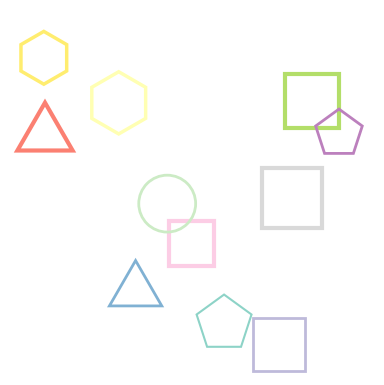[{"shape": "pentagon", "thickness": 1.5, "radius": 0.37, "center": [0.582, 0.16]}, {"shape": "hexagon", "thickness": 2.5, "radius": 0.4, "center": [0.308, 0.733]}, {"shape": "square", "thickness": 2, "radius": 0.34, "center": [0.725, 0.105]}, {"shape": "triangle", "thickness": 3, "radius": 0.41, "center": [0.117, 0.65]}, {"shape": "triangle", "thickness": 2, "radius": 0.39, "center": [0.352, 0.245]}, {"shape": "square", "thickness": 3, "radius": 0.35, "center": [0.811, 0.737]}, {"shape": "square", "thickness": 3, "radius": 0.29, "center": [0.498, 0.367]}, {"shape": "square", "thickness": 3, "radius": 0.39, "center": [0.758, 0.486]}, {"shape": "pentagon", "thickness": 2, "radius": 0.32, "center": [0.88, 0.653]}, {"shape": "circle", "thickness": 2, "radius": 0.37, "center": [0.434, 0.471]}, {"shape": "hexagon", "thickness": 2.5, "radius": 0.34, "center": [0.114, 0.85]}]